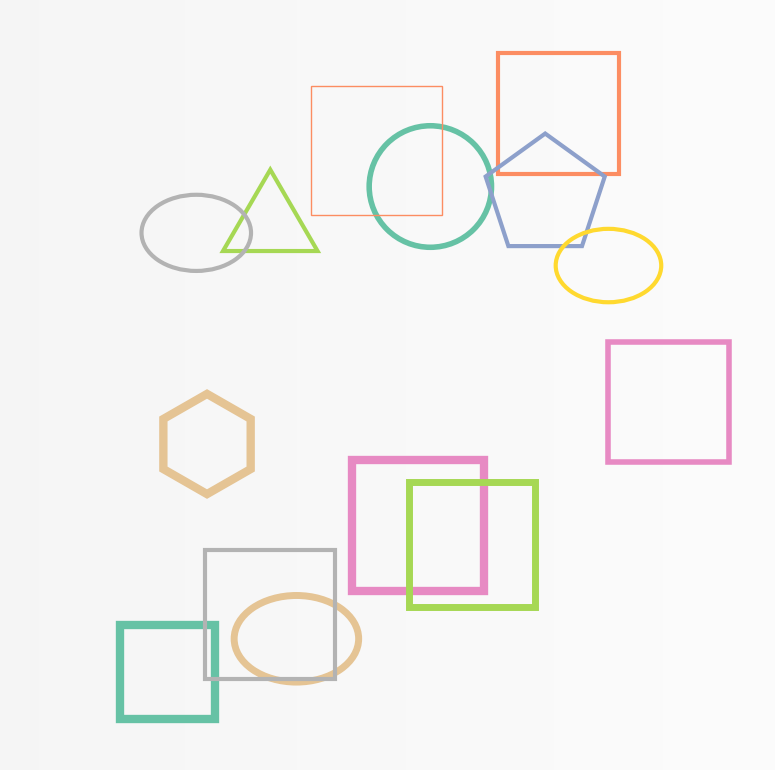[{"shape": "circle", "thickness": 2, "radius": 0.39, "center": [0.555, 0.758]}, {"shape": "square", "thickness": 3, "radius": 0.31, "center": [0.216, 0.128]}, {"shape": "square", "thickness": 1.5, "radius": 0.39, "center": [0.72, 0.853]}, {"shape": "square", "thickness": 0.5, "radius": 0.42, "center": [0.486, 0.804]}, {"shape": "pentagon", "thickness": 1.5, "radius": 0.4, "center": [0.703, 0.746]}, {"shape": "square", "thickness": 2, "radius": 0.39, "center": [0.863, 0.478]}, {"shape": "square", "thickness": 3, "radius": 0.43, "center": [0.54, 0.318]}, {"shape": "triangle", "thickness": 1.5, "radius": 0.35, "center": [0.349, 0.709]}, {"shape": "square", "thickness": 2.5, "radius": 0.4, "center": [0.609, 0.293]}, {"shape": "oval", "thickness": 1.5, "radius": 0.34, "center": [0.785, 0.655]}, {"shape": "oval", "thickness": 2.5, "radius": 0.4, "center": [0.382, 0.17]}, {"shape": "hexagon", "thickness": 3, "radius": 0.33, "center": [0.267, 0.423]}, {"shape": "square", "thickness": 1.5, "radius": 0.42, "center": [0.348, 0.202]}, {"shape": "oval", "thickness": 1.5, "radius": 0.35, "center": [0.253, 0.698]}]